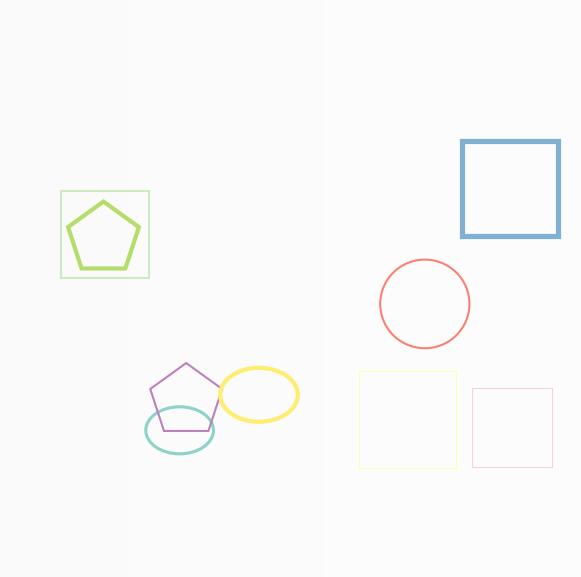[{"shape": "oval", "thickness": 1.5, "radius": 0.29, "center": [0.309, 0.254]}, {"shape": "square", "thickness": 0.5, "radius": 0.42, "center": [0.701, 0.272]}, {"shape": "circle", "thickness": 1, "radius": 0.38, "center": [0.731, 0.473]}, {"shape": "square", "thickness": 2.5, "radius": 0.41, "center": [0.878, 0.672]}, {"shape": "pentagon", "thickness": 2, "radius": 0.32, "center": [0.178, 0.586]}, {"shape": "square", "thickness": 0.5, "radius": 0.34, "center": [0.881, 0.259]}, {"shape": "pentagon", "thickness": 1, "radius": 0.33, "center": [0.32, 0.305]}, {"shape": "square", "thickness": 1, "radius": 0.38, "center": [0.18, 0.593]}, {"shape": "oval", "thickness": 2, "radius": 0.33, "center": [0.446, 0.316]}]